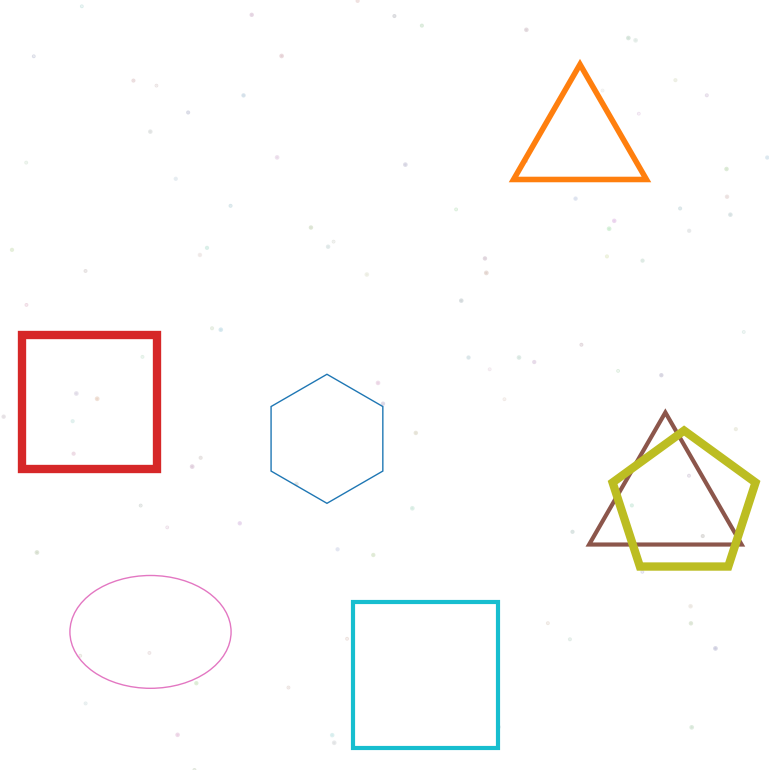[{"shape": "hexagon", "thickness": 0.5, "radius": 0.42, "center": [0.425, 0.43]}, {"shape": "triangle", "thickness": 2, "radius": 0.5, "center": [0.753, 0.817]}, {"shape": "square", "thickness": 3, "radius": 0.44, "center": [0.116, 0.478]}, {"shape": "triangle", "thickness": 1.5, "radius": 0.57, "center": [0.864, 0.35]}, {"shape": "oval", "thickness": 0.5, "radius": 0.52, "center": [0.195, 0.179]}, {"shape": "pentagon", "thickness": 3, "radius": 0.49, "center": [0.888, 0.343]}, {"shape": "square", "thickness": 1.5, "radius": 0.47, "center": [0.553, 0.124]}]